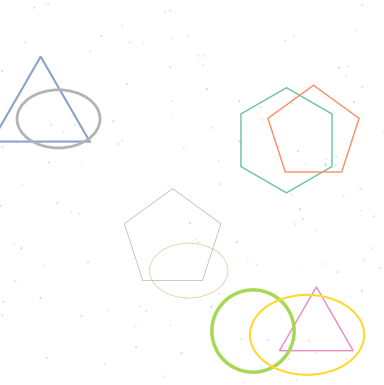[{"shape": "hexagon", "thickness": 1, "radius": 0.68, "center": [0.744, 0.636]}, {"shape": "pentagon", "thickness": 1, "radius": 0.62, "center": [0.814, 0.654]}, {"shape": "triangle", "thickness": 1.5, "radius": 0.74, "center": [0.106, 0.706]}, {"shape": "triangle", "thickness": 1, "radius": 0.55, "center": [0.822, 0.144]}, {"shape": "circle", "thickness": 2.5, "radius": 0.53, "center": [0.657, 0.14]}, {"shape": "oval", "thickness": 1.5, "radius": 0.74, "center": [0.797, 0.13]}, {"shape": "oval", "thickness": 0.5, "radius": 0.51, "center": [0.49, 0.297]}, {"shape": "oval", "thickness": 2, "radius": 0.54, "center": [0.152, 0.691]}, {"shape": "pentagon", "thickness": 0.5, "radius": 0.66, "center": [0.448, 0.378]}]